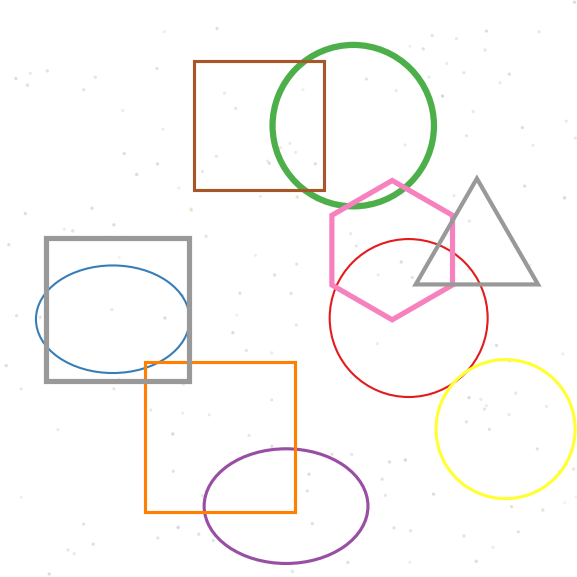[{"shape": "circle", "thickness": 1, "radius": 0.68, "center": [0.708, 0.448]}, {"shape": "oval", "thickness": 1, "radius": 0.67, "center": [0.195, 0.446]}, {"shape": "circle", "thickness": 3, "radius": 0.7, "center": [0.612, 0.782]}, {"shape": "oval", "thickness": 1.5, "radius": 0.71, "center": [0.495, 0.123]}, {"shape": "square", "thickness": 1.5, "radius": 0.65, "center": [0.381, 0.243]}, {"shape": "circle", "thickness": 1.5, "radius": 0.6, "center": [0.875, 0.256]}, {"shape": "square", "thickness": 1.5, "radius": 0.56, "center": [0.448, 0.781]}, {"shape": "hexagon", "thickness": 2.5, "radius": 0.6, "center": [0.679, 0.566]}, {"shape": "square", "thickness": 2.5, "radius": 0.62, "center": [0.203, 0.463]}, {"shape": "triangle", "thickness": 2, "radius": 0.61, "center": [0.826, 0.568]}]